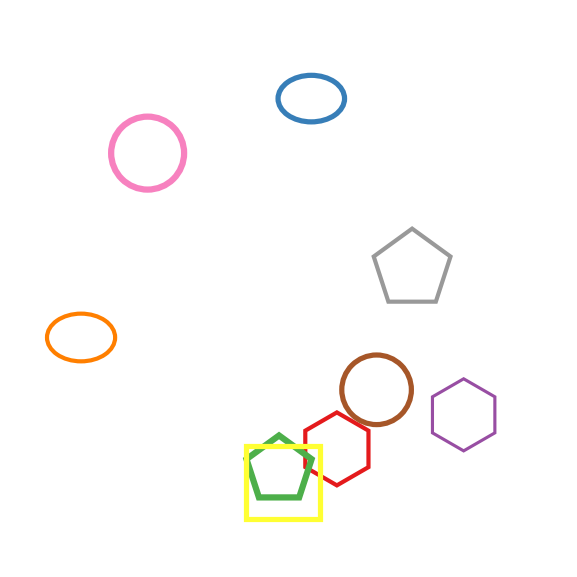[{"shape": "hexagon", "thickness": 2, "radius": 0.32, "center": [0.583, 0.222]}, {"shape": "oval", "thickness": 2.5, "radius": 0.29, "center": [0.539, 0.828]}, {"shape": "pentagon", "thickness": 3, "radius": 0.3, "center": [0.483, 0.186]}, {"shape": "hexagon", "thickness": 1.5, "radius": 0.31, "center": [0.803, 0.281]}, {"shape": "oval", "thickness": 2, "radius": 0.29, "center": [0.14, 0.415]}, {"shape": "square", "thickness": 2.5, "radius": 0.32, "center": [0.49, 0.164]}, {"shape": "circle", "thickness": 2.5, "radius": 0.3, "center": [0.652, 0.324]}, {"shape": "circle", "thickness": 3, "radius": 0.32, "center": [0.256, 0.734]}, {"shape": "pentagon", "thickness": 2, "radius": 0.35, "center": [0.714, 0.533]}]